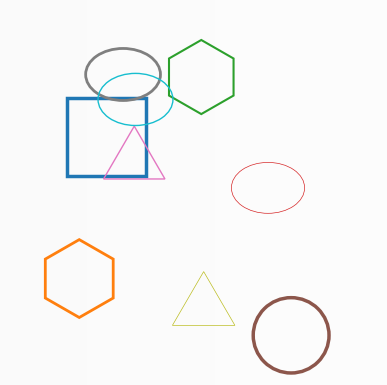[{"shape": "square", "thickness": 2.5, "radius": 0.51, "center": [0.275, 0.643]}, {"shape": "hexagon", "thickness": 2, "radius": 0.51, "center": [0.205, 0.276]}, {"shape": "hexagon", "thickness": 1.5, "radius": 0.48, "center": [0.519, 0.8]}, {"shape": "oval", "thickness": 0.5, "radius": 0.47, "center": [0.692, 0.512]}, {"shape": "circle", "thickness": 2.5, "radius": 0.49, "center": [0.751, 0.129]}, {"shape": "triangle", "thickness": 1, "radius": 0.46, "center": [0.346, 0.581]}, {"shape": "oval", "thickness": 2, "radius": 0.48, "center": [0.318, 0.807]}, {"shape": "triangle", "thickness": 0.5, "radius": 0.47, "center": [0.526, 0.201]}, {"shape": "oval", "thickness": 1, "radius": 0.48, "center": [0.35, 0.742]}]